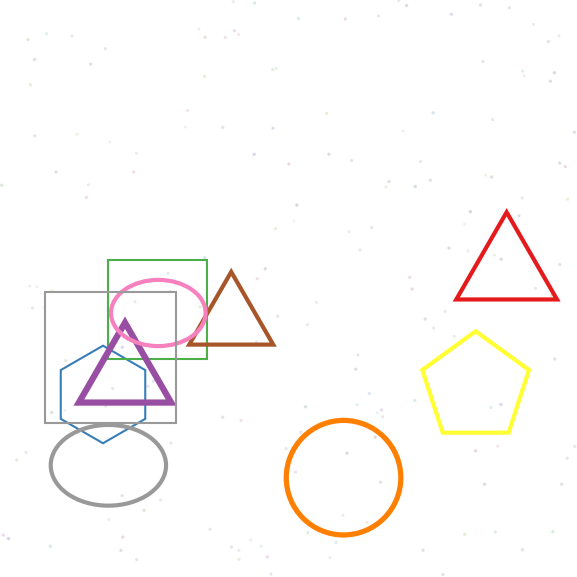[{"shape": "triangle", "thickness": 2, "radius": 0.5, "center": [0.877, 0.531]}, {"shape": "hexagon", "thickness": 1, "radius": 0.42, "center": [0.178, 0.316]}, {"shape": "square", "thickness": 1, "radius": 0.43, "center": [0.273, 0.463]}, {"shape": "triangle", "thickness": 3, "radius": 0.46, "center": [0.216, 0.348]}, {"shape": "circle", "thickness": 2.5, "radius": 0.5, "center": [0.595, 0.172]}, {"shape": "pentagon", "thickness": 2, "radius": 0.49, "center": [0.824, 0.329]}, {"shape": "triangle", "thickness": 2, "radius": 0.42, "center": [0.4, 0.444]}, {"shape": "oval", "thickness": 2, "radius": 0.41, "center": [0.274, 0.457]}, {"shape": "oval", "thickness": 2, "radius": 0.5, "center": [0.188, 0.193]}, {"shape": "square", "thickness": 1, "radius": 0.57, "center": [0.191, 0.38]}]